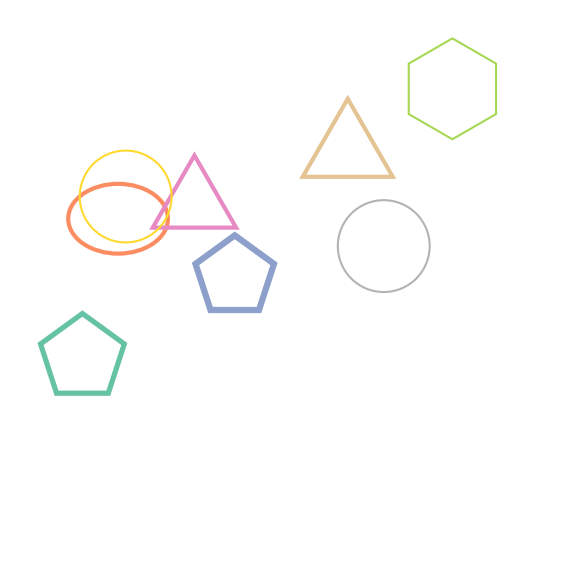[{"shape": "pentagon", "thickness": 2.5, "radius": 0.38, "center": [0.143, 0.38]}, {"shape": "oval", "thickness": 2, "radius": 0.43, "center": [0.204, 0.62]}, {"shape": "pentagon", "thickness": 3, "radius": 0.36, "center": [0.407, 0.52]}, {"shape": "triangle", "thickness": 2, "radius": 0.42, "center": [0.337, 0.647]}, {"shape": "hexagon", "thickness": 1, "radius": 0.44, "center": [0.783, 0.845]}, {"shape": "circle", "thickness": 1, "radius": 0.4, "center": [0.218, 0.659]}, {"shape": "triangle", "thickness": 2, "radius": 0.45, "center": [0.602, 0.738]}, {"shape": "circle", "thickness": 1, "radius": 0.4, "center": [0.664, 0.573]}]